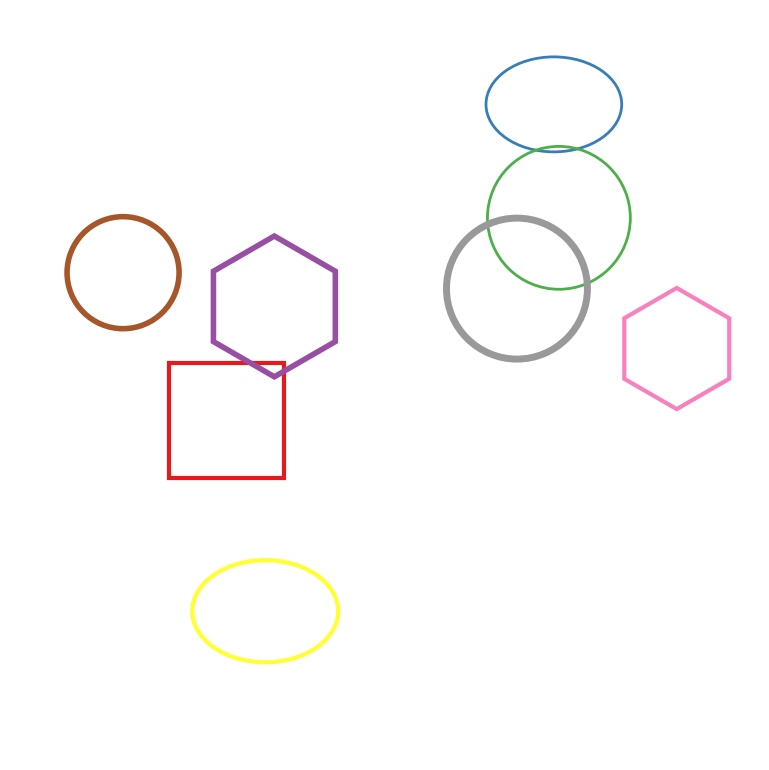[{"shape": "square", "thickness": 1.5, "radius": 0.37, "center": [0.295, 0.453]}, {"shape": "oval", "thickness": 1, "radius": 0.44, "center": [0.719, 0.864]}, {"shape": "circle", "thickness": 1, "radius": 0.46, "center": [0.726, 0.717]}, {"shape": "hexagon", "thickness": 2, "radius": 0.46, "center": [0.356, 0.602]}, {"shape": "oval", "thickness": 1.5, "radius": 0.47, "center": [0.344, 0.206]}, {"shape": "circle", "thickness": 2, "radius": 0.36, "center": [0.16, 0.646]}, {"shape": "hexagon", "thickness": 1.5, "radius": 0.39, "center": [0.879, 0.547]}, {"shape": "circle", "thickness": 2.5, "radius": 0.46, "center": [0.671, 0.625]}]